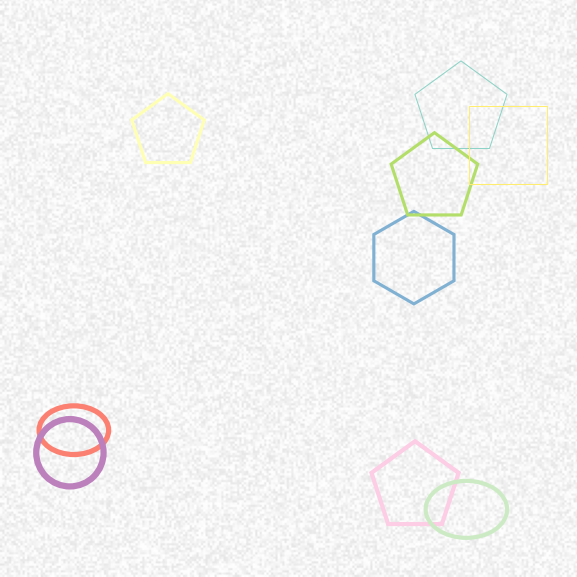[{"shape": "pentagon", "thickness": 0.5, "radius": 0.42, "center": [0.798, 0.81]}, {"shape": "pentagon", "thickness": 1.5, "radius": 0.33, "center": [0.291, 0.771]}, {"shape": "oval", "thickness": 2.5, "radius": 0.3, "center": [0.128, 0.254]}, {"shape": "hexagon", "thickness": 1.5, "radius": 0.4, "center": [0.717, 0.553]}, {"shape": "pentagon", "thickness": 1.5, "radius": 0.39, "center": [0.752, 0.691]}, {"shape": "pentagon", "thickness": 2, "radius": 0.4, "center": [0.719, 0.156]}, {"shape": "circle", "thickness": 3, "radius": 0.29, "center": [0.121, 0.215]}, {"shape": "oval", "thickness": 2, "radius": 0.35, "center": [0.808, 0.117]}, {"shape": "square", "thickness": 0.5, "radius": 0.34, "center": [0.88, 0.748]}]